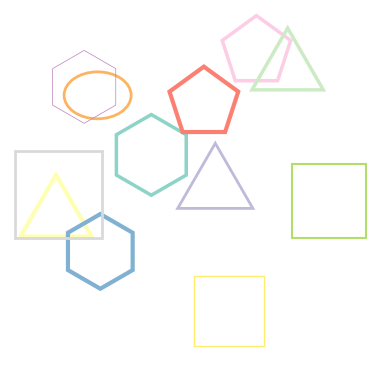[{"shape": "hexagon", "thickness": 2.5, "radius": 0.52, "center": [0.393, 0.598]}, {"shape": "triangle", "thickness": 3, "radius": 0.53, "center": [0.145, 0.439]}, {"shape": "triangle", "thickness": 2, "radius": 0.56, "center": [0.559, 0.515]}, {"shape": "pentagon", "thickness": 3, "radius": 0.47, "center": [0.53, 0.733]}, {"shape": "hexagon", "thickness": 3, "radius": 0.49, "center": [0.261, 0.347]}, {"shape": "oval", "thickness": 2, "radius": 0.44, "center": [0.254, 0.752]}, {"shape": "square", "thickness": 1.5, "radius": 0.48, "center": [0.854, 0.478]}, {"shape": "pentagon", "thickness": 2.5, "radius": 0.47, "center": [0.666, 0.866]}, {"shape": "square", "thickness": 2, "radius": 0.57, "center": [0.152, 0.495]}, {"shape": "hexagon", "thickness": 0.5, "radius": 0.47, "center": [0.219, 0.774]}, {"shape": "triangle", "thickness": 2.5, "radius": 0.53, "center": [0.747, 0.82]}, {"shape": "square", "thickness": 1, "radius": 0.46, "center": [0.595, 0.191]}]